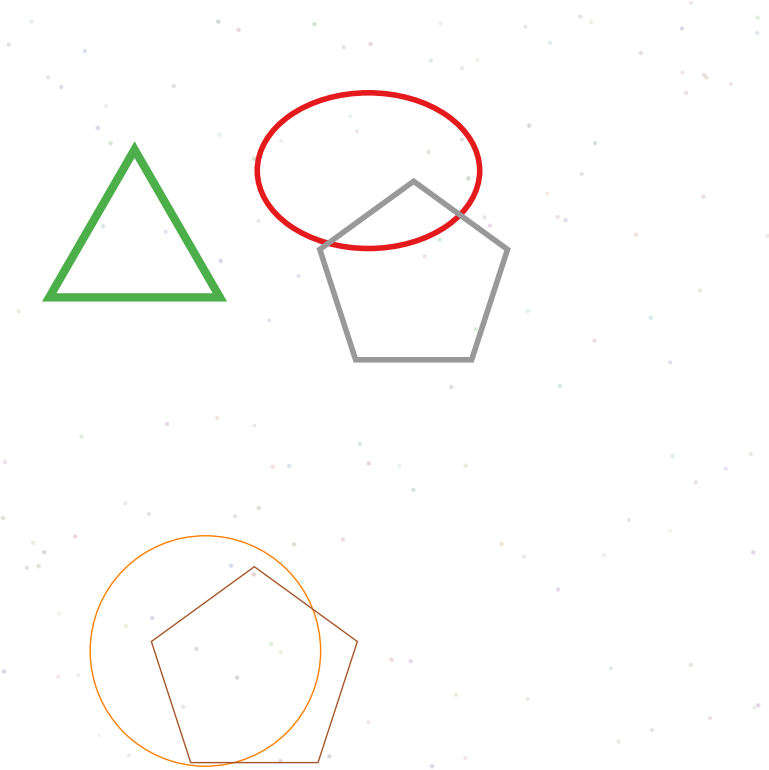[{"shape": "oval", "thickness": 2, "radius": 0.72, "center": [0.479, 0.778]}, {"shape": "triangle", "thickness": 3, "radius": 0.64, "center": [0.175, 0.678]}, {"shape": "circle", "thickness": 0.5, "radius": 0.75, "center": [0.267, 0.155]}, {"shape": "pentagon", "thickness": 0.5, "radius": 0.7, "center": [0.33, 0.123]}, {"shape": "pentagon", "thickness": 2, "radius": 0.64, "center": [0.537, 0.636]}]